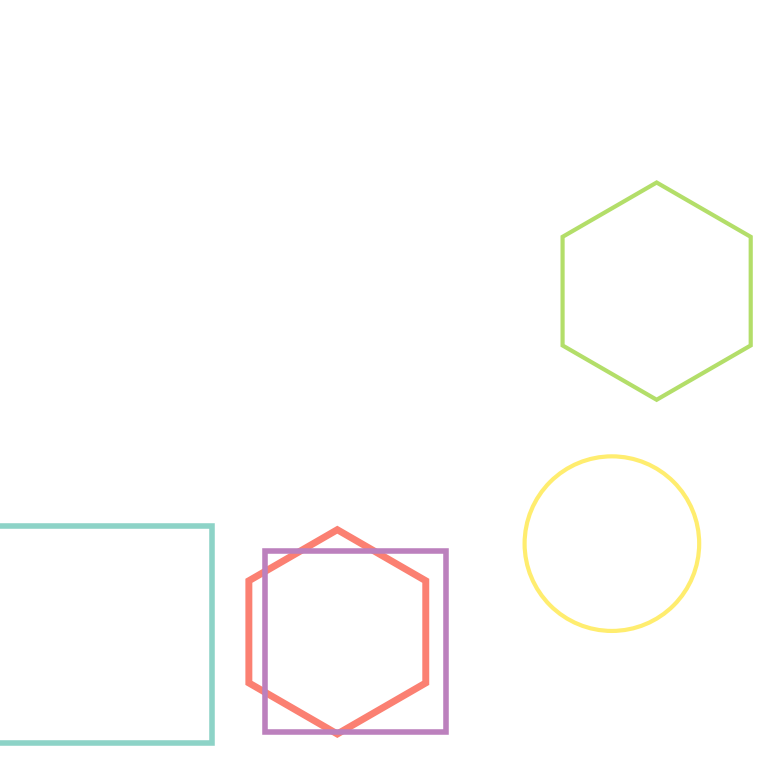[{"shape": "square", "thickness": 2, "radius": 0.7, "center": [0.134, 0.176]}, {"shape": "hexagon", "thickness": 2.5, "radius": 0.66, "center": [0.438, 0.179]}, {"shape": "hexagon", "thickness": 1.5, "radius": 0.71, "center": [0.853, 0.622]}, {"shape": "square", "thickness": 2, "radius": 0.59, "center": [0.462, 0.167]}, {"shape": "circle", "thickness": 1.5, "radius": 0.57, "center": [0.795, 0.294]}]